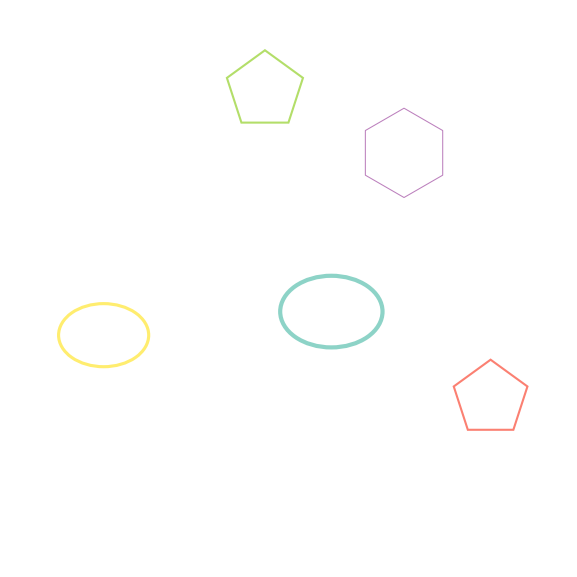[{"shape": "oval", "thickness": 2, "radius": 0.44, "center": [0.574, 0.46]}, {"shape": "pentagon", "thickness": 1, "radius": 0.34, "center": [0.85, 0.309]}, {"shape": "pentagon", "thickness": 1, "radius": 0.35, "center": [0.459, 0.843]}, {"shape": "hexagon", "thickness": 0.5, "radius": 0.39, "center": [0.7, 0.734]}, {"shape": "oval", "thickness": 1.5, "radius": 0.39, "center": [0.179, 0.419]}]